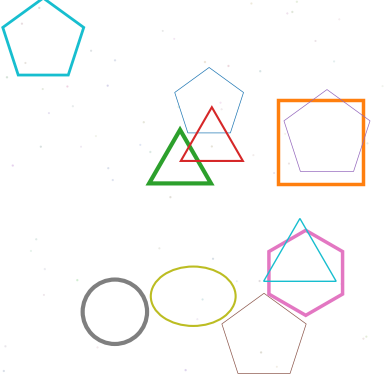[{"shape": "pentagon", "thickness": 0.5, "radius": 0.47, "center": [0.543, 0.731]}, {"shape": "square", "thickness": 2.5, "radius": 0.55, "center": [0.833, 0.631]}, {"shape": "triangle", "thickness": 3, "radius": 0.46, "center": [0.468, 0.57]}, {"shape": "triangle", "thickness": 1.5, "radius": 0.47, "center": [0.55, 0.628]}, {"shape": "pentagon", "thickness": 0.5, "radius": 0.59, "center": [0.849, 0.65]}, {"shape": "pentagon", "thickness": 0.5, "radius": 0.58, "center": [0.686, 0.123]}, {"shape": "hexagon", "thickness": 2.5, "radius": 0.55, "center": [0.794, 0.291]}, {"shape": "circle", "thickness": 3, "radius": 0.42, "center": [0.298, 0.19]}, {"shape": "oval", "thickness": 1.5, "radius": 0.55, "center": [0.502, 0.231]}, {"shape": "pentagon", "thickness": 2, "radius": 0.55, "center": [0.112, 0.895]}, {"shape": "triangle", "thickness": 1, "radius": 0.54, "center": [0.779, 0.324]}]